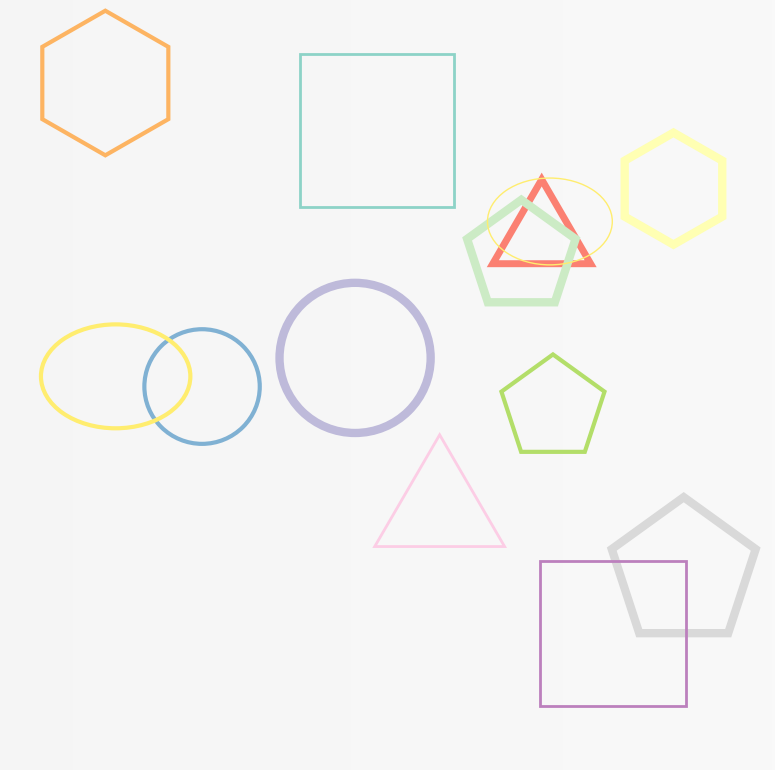[{"shape": "square", "thickness": 1, "radius": 0.5, "center": [0.486, 0.831]}, {"shape": "hexagon", "thickness": 3, "radius": 0.36, "center": [0.869, 0.755]}, {"shape": "circle", "thickness": 3, "radius": 0.49, "center": [0.458, 0.535]}, {"shape": "triangle", "thickness": 2.5, "radius": 0.36, "center": [0.699, 0.694]}, {"shape": "circle", "thickness": 1.5, "radius": 0.37, "center": [0.261, 0.498]}, {"shape": "hexagon", "thickness": 1.5, "radius": 0.47, "center": [0.136, 0.892]}, {"shape": "pentagon", "thickness": 1.5, "radius": 0.35, "center": [0.714, 0.47]}, {"shape": "triangle", "thickness": 1, "radius": 0.48, "center": [0.567, 0.339]}, {"shape": "pentagon", "thickness": 3, "radius": 0.49, "center": [0.882, 0.257]}, {"shape": "square", "thickness": 1, "radius": 0.47, "center": [0.791, 0.177]}, {"shape": "pentagon", "thickness": 3, "radius": 0.37, "center": [0.673, 0.667]}, {"shape": "oval", "thickness": 1.5, "radius": 0.48, "center": [0.149, 0.511]}, {"shape": "oval", "thickness": 0.5, "radius": 0.4, "center": [0.71, 0.712]}]